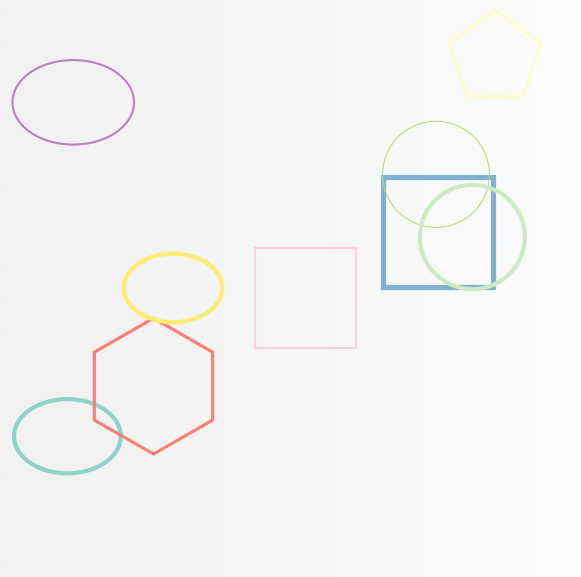[{"shape": "oval", "thickness": 2, "radius": 0.46, "center": [0.116, 0.244]}, {"shape": "pentagon", "thickness": 1, "radius": 0.41, "center": [0.852, 0.899]}, {"shape": "hexagon", "thickness": 1.5, "radius": 0.59, "center": [0.264, 0.331]}, {"shape": "square", "thickness": 2.5, "radius": 0.48, "center": [0.754, 0.597]}, {"shape": "circle", "thickness": 0.5, "radius": 0.46, "center": [0.75, 0.697]}, {"shape": "square", "thickness": 1, "radius": 0.44, "center": [0.525, 0.483]}, {"shape": "oval", "thickness": 1, "radius": 0.52, "center": [0.126, 0.822]}, {"shape": "circle", "thickness": 2, "radius": 0.45, "center": [0.813, 0.589]}, {"shape": "oval", "thickness": 2, "radius": 0.42, "center": [0.298, 0.501]}]